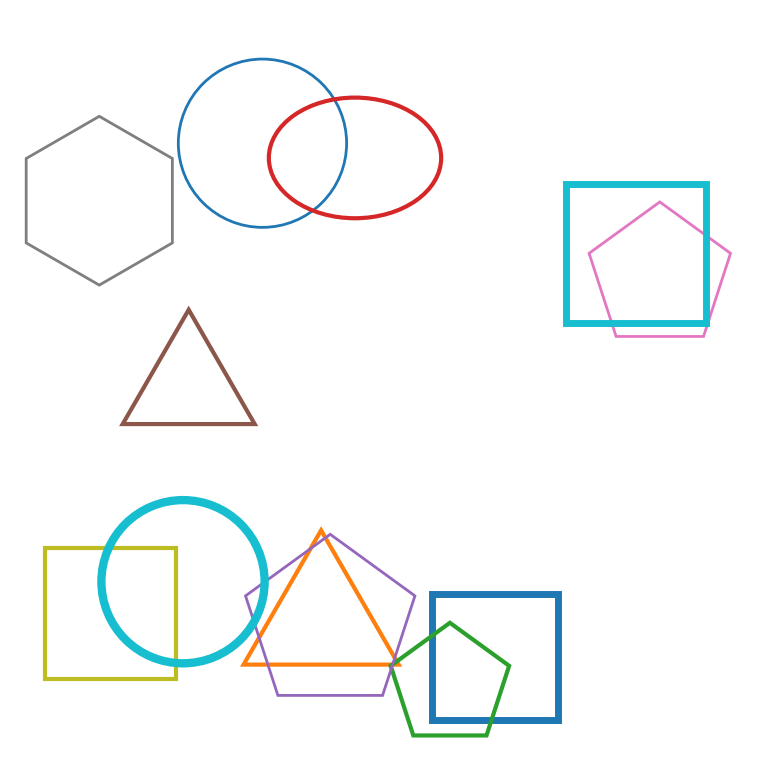[{"shape": "circle", "thickness": 1, "radius": 0.55, "center": [0.341, 0.814]}, {"shape": "square", "thickness": 2.5, "radius": 0.41, "center": [0.643, 0.147]}, {"shape": "triangle", "thickness": 1.5, "radius": 0.58, "center": [0.417, 0.195]}, {"shape": "pentagon", "thickness": 1.5, "radius": 0.4, "center": [0.584, 0.11]}, {"shape": "oval", "thickness": 1.5, "radius": 0.56, "center": [0.461, 0.795]}, {"shape": "pentagon", "thickness": 1, "radius": 0.58, "center": [0.429, 0.19]}, {"shape": "triangle", "thickness": 1.5, "radius": 0.49, "center": [0.245, 0.499]}, {"shape": "pentagon", "thickness": 1, "radius": 0.48, "center": [0.857, 0.641]}, {"shape": "hexagon", "thickness": 1, "radius": 0.55, "center": [0.129, 0.739]}, {"shape": "square", "thickness": 1.5, "radius": 0.42, "center": [0.143, 0.203]}, {"shape": "square", "thickness": 2.5, "radius": 0.45, "center": [0.826, 0.671]}, {"shape": "circle", "thickness": 3, "radius": 0.53, "center": [0.238, 0.245]}]